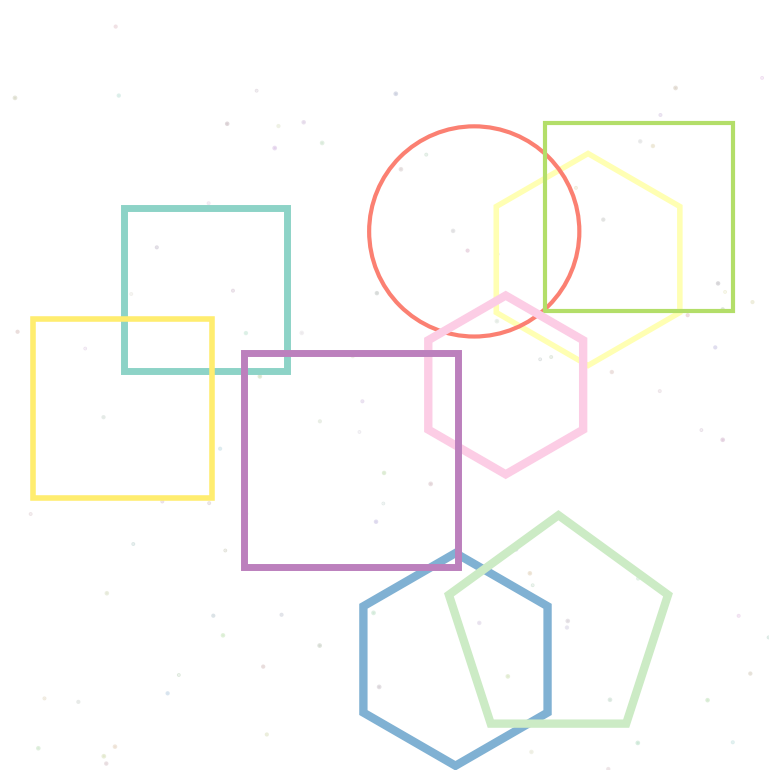[{"shape": "square", "thickness": 2.5, "radius": 0.53, "center": [0.267, 0.624]}, {"shape": "hexagon", "thickness": 2, "radius": 0.69, "center": [0.764, 0.663]}, {"shape": "circle", "thickness": 1.5, "radius": 0.68, "center": [0.616, 0.699]}, {"shape": "hexagon", "thickness": 3, "radius": 0.69, "center": [0.592, 0.144]}, {"shape": "square", "thickness": 1.5, "radius": 0.61, "center": [0.83, 0.718]}, {"shape": "hexagon", "thickness": 3, "radius": 0.58, "center": [0.657, 0.5]}, {"shape": "square", "thickness": 2.5, "radius": 0.69, "center": [0.456, 0.403]}, {"shape": "pentagon", "thickness": 3, "radius": 0.75, "center": [0.725, 0.181]}, {"shape": "square", "thickness": 2, "radius": 0.58, "center": [0.159, 0.469]}]